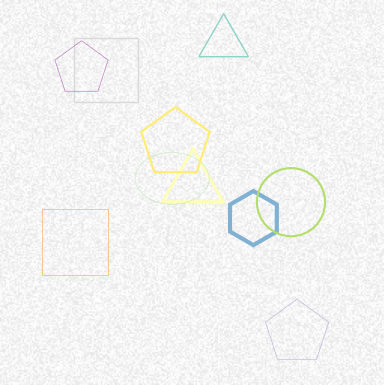[{"shape": "triangle", "thickness": 1, "radius": 0.37, "center": [0.581, 0.89]}, {"shape": "triangle", "thickness": 2, "radius": 0.45, "center": [0.501, 0.522]}, {"shape": "pentagon", "thickness": 0.5, "radius": 0.43, "center": [0.772, 0.137]}, {"shape": "hexagon", "thickness": 3, "radius": 0.35, "center": [0.658, 0.434]}, {"shape": "square", "thickness": 0.5, "radius": 0.43, "center": [0.195, 0.372]}, {"shape": "circle", "thickness": 1.5, "radius": 0.44, "center": [0.756, 0.475]}, {"shape": "square", "thickness": 1, "radius": 0.42, "center": [0.275, 0.818]}, {"shape": "pentagon", "thickness": 0.5, "radius": 0.36, "center": [0.212, 0.822]}, {"shape": "oval", "thickness": 0.5, "radius": 0.48, "center": [0.447, 0.537]}, {"shape": "pentagon", "thickness": 1.5, "radius": 0.47, "center": [0.456, 0.629]}]